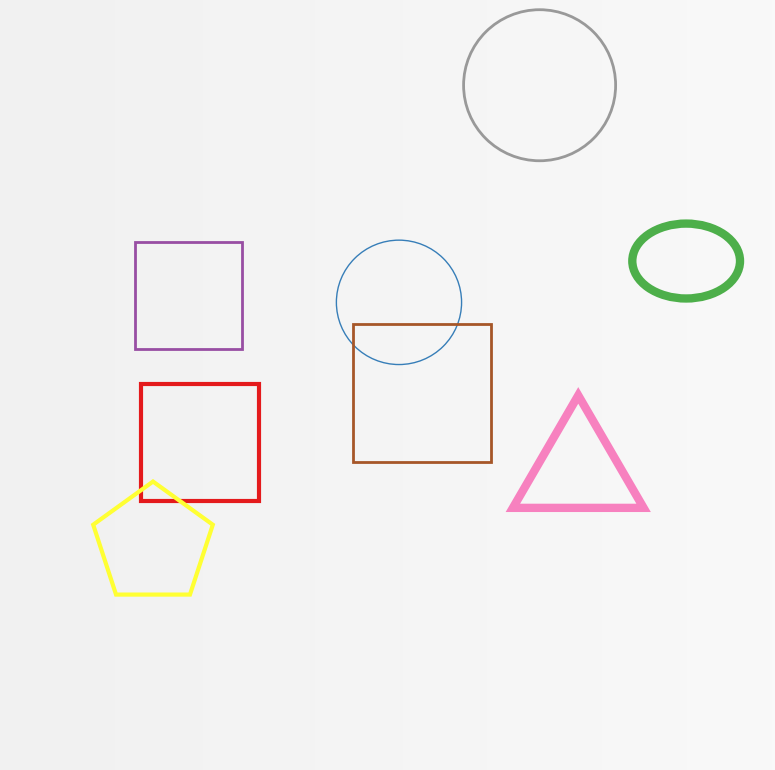[{"shape": "square", "thickness": 1.5, "radius": 0.38, "center": [0.258, 0.426]}, {"shape": "circle", "thickness": 0.5, "radius": 0.4, "center": [0.515, 0.607]}, {"shape": "oval", "thickness": 3, "radius": 0.35, "center": [0.885, 0.661]}, {"shape": "square", "thickness": 1, "radius": 0.35, "center": [0.243, 0.616]}, {"shape": "pentagon", "thickness": 1.5, "radius": 0.41, "center": [0.197, 0.293]}, {"shape": "square", "thickness": 1, "radius": 0.45, "center": [0.544, 0.49]}, {"shape": "triangle", "thickness": 3, "radius": 0.49, "center": [0.746, 0.389]}, {"shape": "circle", "thickness": 1, "radius": 0.49, "center": [0.696, 0.889]}]